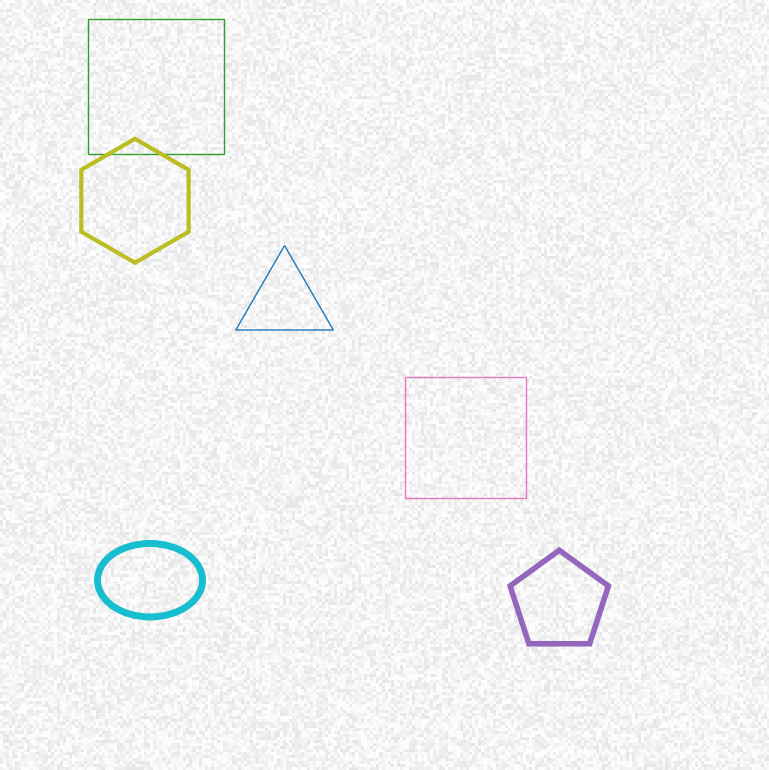[{"shape": "triangle", "thickness": 0.5, "radius": 0.37, "center": [0.37, 0.608]}, {"shape": "square", "thickness": 0.5, "radius": 0.44, "center": [0.203, 0.887]}, {"shape": "pentagon", "thickness": 2, "radius": 0.34, "center": [0.726, 0.218]}, {"shape": "square", "thickness": 0.5, "radius": 0.4, "center": [0.604, 0.432]}, {"shape": "hexagon", "thickness": 1.5, "radius": 0.4, "center": [0.175, 0.739]}, {"shape": "oval", "thickness": 2.5, "radius": 0.34, "center": [0.195, 0.246]}]